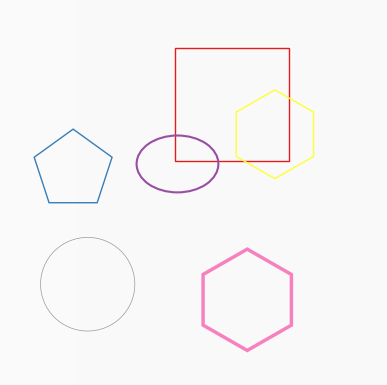[{"shape": "square", "thickness": 1, "radius": 0.73, "center": [0.598, 0.729]}, {"shape": "pentagon", "thickness": 1, "radius": 0.53, "center": [0.189, 0.559]}, {"shape": "oval", "thickness": 1.5, "radius": 0.53, "center": [0.458, 0.574]}, {"shape": "hexagon", "thickness": 1, "radius": 0.58, "center": [0.709, 0.651]}, {"shape": "hexagon", "thickness": 2.5, "radius": 0.66, "center": [0.638, 0.221]}, {"shape": "circle", "thickness": 0.5, "radius": 0.61, "center": [0.226, 0.262]}]